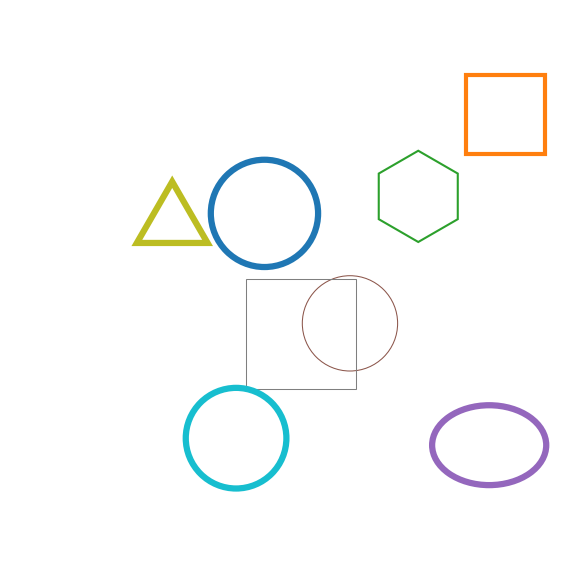[{"shape": "circle", "thickness": 3, "radius": 0.46, "center": [0.458, 0.63]}, {"shape": "square", "thickness": 2, "radius": 0.34, "center": [0.876, 0.801]}, {"shape": "hexagon", "thickness": 1, "radius": 0.39, "center": [0.724, 0.659]}, {"shape": "oval", "thickness": 3, "radius": 0.49, "center": [0.847, 0.228]}, {"shape": "circle", "thickness": 0.5, "radius": 0.41, "center": [0.606, 0.439]}, {"shape": "square", "thickness": 0.5, "radius": 0.48, "center": [0.521, 0.42]}, {"shape": "triangle", "thickness": 3, "radius": 0.35, "center": [0.298, 0.614]}, {"shape": "circle", "thickness": 3, "radius": 0.44, "center": [0.409, 0.24]}]